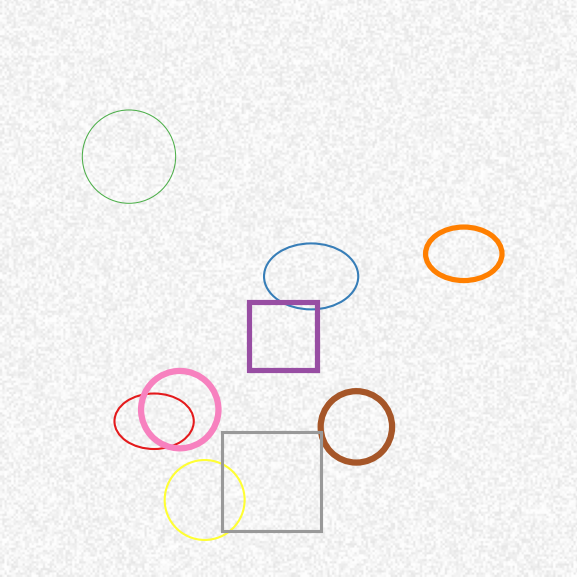[{"shape": "oval", "thickness": 1, "radius": 0.34, "center": [0.267, 0.27]}, {"shape": "oval", "thickness": 1, "radius": 0.41, "center": [0.539, 0.521]}, {"shape": "circle", "thickness": 0.5, "radius": 0.4, "center": [0.223, 0.728]}, {"shape": "square", "thickness": 2.5, "radius": 0.29, "center": [0.49, 0.417]}, {"shape": "oval", "thickness": 2.5, "radius": 0.33, "center": [0.803, 0.56]}, {"shape": "circle", "thickness": 1, "radius": 0.35, "center": [0.354, 0.133]}, {"shape": "circle", "thickness": 3, "radius": 0.31, "center": [0.617, 0.26]}, {"shape": "circle", "thickness": 3, "radius": 0.33, "center": [0.311, 0.29]}, {"shape": "square", "thickness": 1.5, "radius": 0.43, "center": [0.47, 0.166]}]